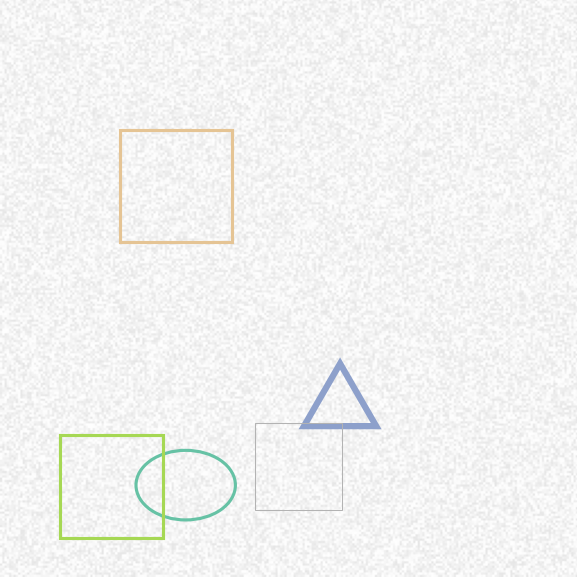[{"shape": "oval", "thickness": 1.5, "radius": 0.43, "center": [0.322, 0.159]}, {"shape": "triangle", "thickness": 3, "radius": 0.36, "center": [0.589, 0.297]}, {"shape": "square", "thickness": 1.5, "radius": 0.45, "center": [0.193, 0.156]}, {"shape": "square", "thickness": 1.5, "radius": 0.49, "center": [0.305, 0.677]}, {"shape": "square", "thickness": 0.5, "radius": 0.38, "center": [0.516, 0.191]}]